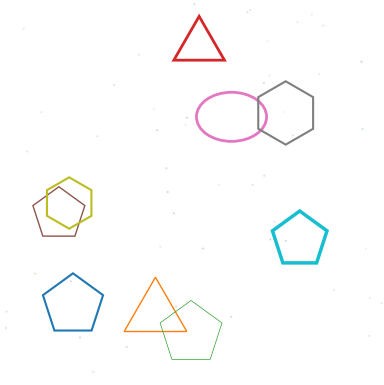[{"shape": "pentagon", "thickness": 1.5, "radius": 0.41, "center": [0.19, 0.208]}, {"shape": "triangle", "thickness": 1, "radius": 0.47, "center": [0.404, 0.186]}, {"shape": "pentagon", "thickness": 0.5, "radius": 0.42, "center": [0.496, 0.135]}, {"shape": "triangle", "thickness": 2, "radius": 0.38, "center": [0.517, 0.882]}, {"shape": "pentagon", "thickness": 1, "radius": 0.35, "center": [0.153, 0.444]}, {"shape": "oval", "thickness": 2, "radius": 0.46, "center": [0.601, 0.697]}, {"shape": "hexagon", "thickness": 1.5, "radius": 0.41, "center": [0.742, 0.707]}, {"shape": "hexagon", "thickness": 1.5, "radius": 0.33, "center": [0.18, 0.473]}, {"shape": "pentagon", "thickness": 2.5, "radius": 0.37, "center": [0.779, 0.377]}]